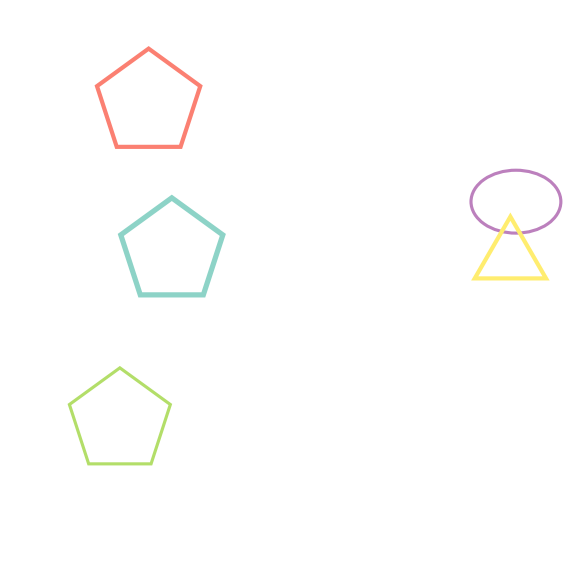[{"shape": "pentagon", "thickness": 2.5, "radius": 0.46, "center": [0.298, 0.564]}, {"shape": "pentagon", "thickness": 2, "radius": 0.47, "center": [0.257, 0.821]}, {"shape": "pentagon", "thickness": 1.5, "radius": 0.46, "center": [0.208, 0.27]}, {"shape": "oval", "thickness": 1.5, "radius": 0.39, "center": [0.893, 0.65]}, {"shape": "triangle", "thickness": 2, "radius": 0.36, "center": [0.884, 0.553]}]